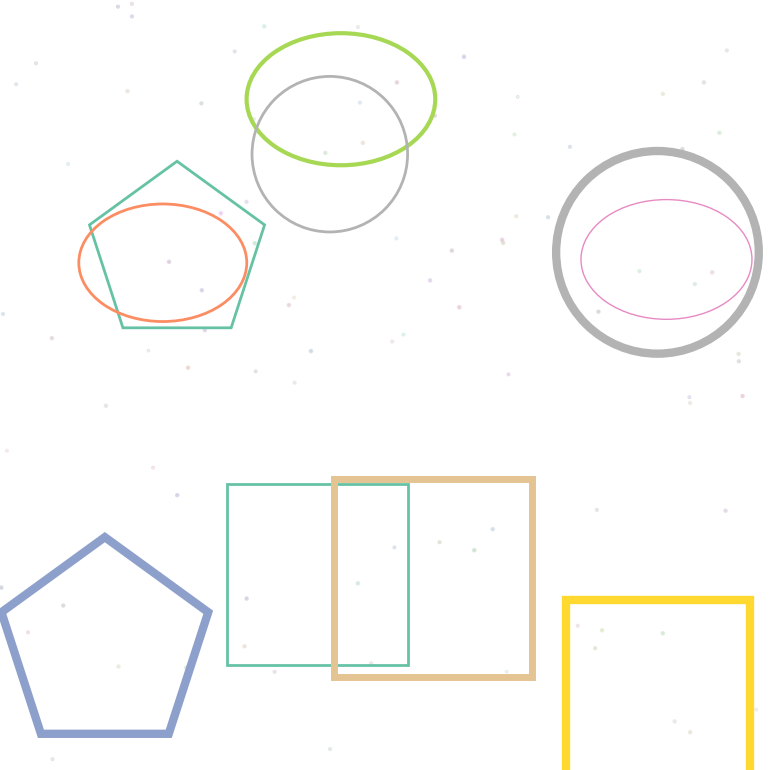[{"shape": "pentagon", "thickness": 1, "radius": 0.6, "center": [0.23, 0.671]}, {"shape": "square", "thickness": 1, "radius": 0.59, "center": [0.412, 0.254]}, {"shape": "oval", "thickness": 1, "radius": 0.55, "center": [0.211, 0.659]}, {"shape": "pentagon", "thickness": 3, "radius": 0.71, "center": [0.136, 0.161]}, {"shape": "oval", "thickness": 0.5, "radius": 0.56, "center": [0.866, 0.663]}, {"shape": "oval", "thickness": 1.5, "radius": 0.61, "center": [0.443, 0.871]}, {"shape": "square", "thickness": 3, "radius": 0.6, "center": [0.855, 0.102]}, {"shape": "square", "thickness": 2.5, "radius": 0.64, "center": [0.563, 0.249]}, {"shape": "circle", "thickness": 3, "radius": 0.66, "center": [0.854, 0.672]}, {"shape": "circle", "thickness": 1, "radius": 0.51, "center": [0.428, 0.8]}]